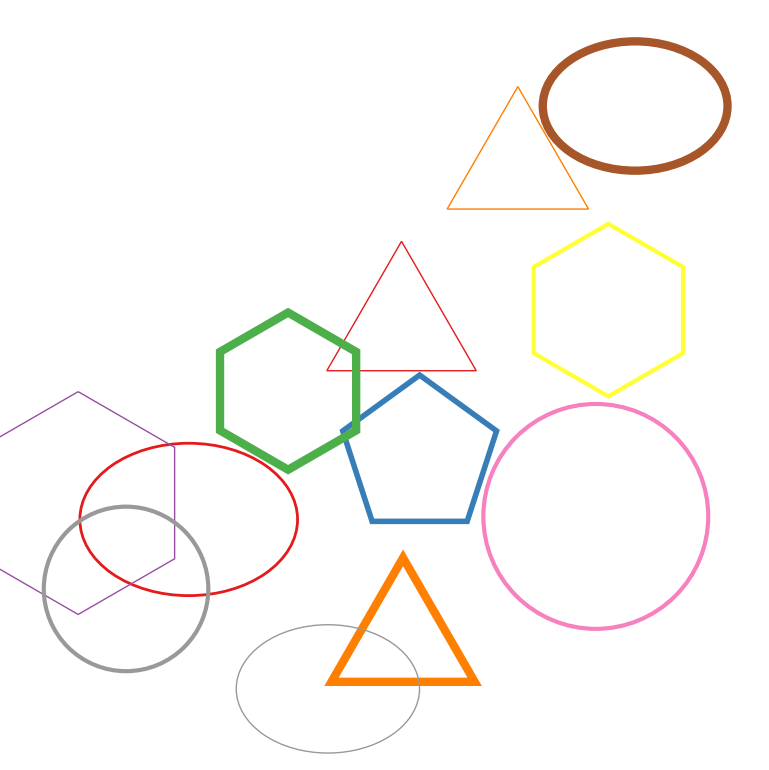[{"shape": "triangle", "thickness": 0.5, "radius": 0.56, "center": [0.521, 0.575]}, {"shape": "oval", "thickness": 1, "radius": 0.71, "center": [0.245, 0.325]}, {"shape": "pentagon", "thickness": 2, "radius": 0.53, "center": [0.545, 0.408]}, {"shape": "hexagon", "thickness": 3, "radius": 0.51, "center": [0.374, 0.492]}, {"shape": "hexagon", "thickness": 0.5, "radius": 0.72, "center": [0.102, 0.347]}, {"shape": "triangle", "thickness": 0.5, "radius": 0.53, "center": [0.673, 0.781]}, {"shape": "triangle", "thickness": 3, "radius": 0.54, "center": [0.523, 0.168]}, {"shape": "hexagon", "thickness": 1.5, "radius": 0.56, "center": [0.79, 0.597]}, {"shape": "oval", "thickness": 3, "radius": 0.6, "center": [0.825, 0.862]}, {"shape": "circle", "thickness": 1.5, "radius": 0.73, "center": [0.774, 0.329]}, {"shape": "circle", "thickness": 1.5, "radius": 0.53, "center": [0.164, 0.235]}, {"shape": "oval", "thickness": 0.5, "radius": 0.6, "center": [0.426, 0.105]}]